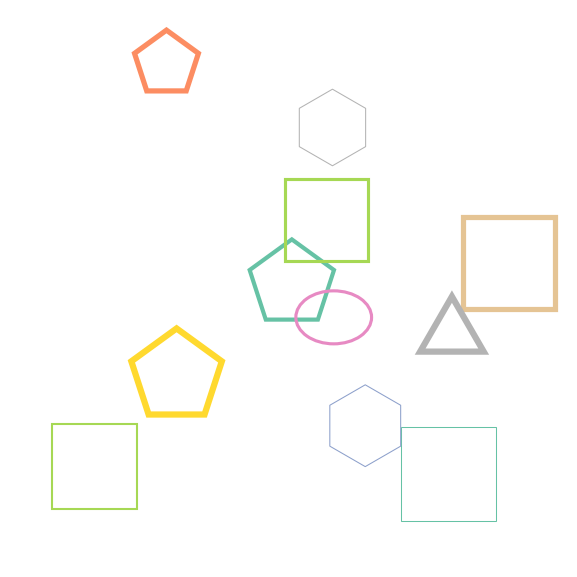[{"shape": "square", "thickness": 0.5, "radius": 0.41, "center": [0.777, 0.179]}, {"shape": "pentagon", "thickness": 2, "radius": 0.38, "center": [0.505, 0.508]}, {"shape": "pentagon", "thickness": 2.5, "radius": 0.29, "center": [0.288, 0.889]}, {"shape": "hexagon", "thickness": 0.5, "radius": 0.35, "center": [0.632, 0.262]}, {"shape": "oval", "thickness": 1.5, "radius": 0.33, "center": [0.578, 0.45]}, {"shape": "square", "thickness": 1.5, "radius": 0.36, "center": [0.565, 0.618]}, {"shape": "square", "thickness": 1, "radius": 0.37, "center": [0.164, 0.191]}, {"shape": "pentagon", "thickness": 3, "radius": 0.41, "center": [0.306, 0.348]}, {"shape": "square", "thickness": 2.5, "radius": 0.4, "center": [0.881, 0.543]}, {"shape": "triangle", "thickness": 3, "radius": 0.32, "center": [0.783, 0.422]}, {"shape": "hexagon", "thickness": 0.5, "radius": 0.33, "center": [0.576, 0.778]}]